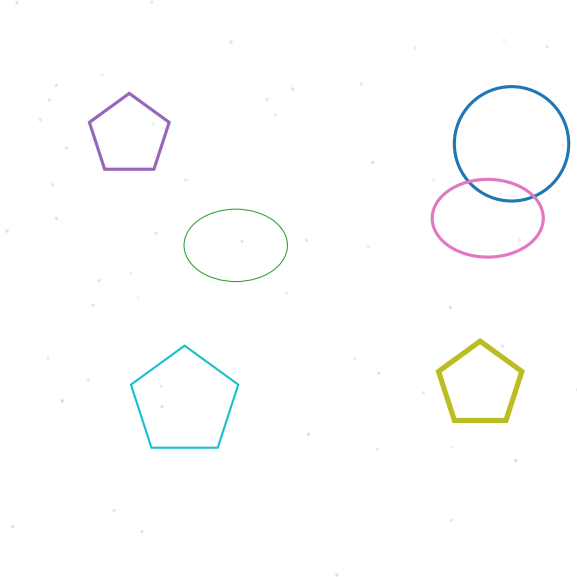[{"shape": "circle", "thickness": 1.5, "radius": 0.5, "center": [0.886, 0.75]}, {"shape": "oval", "thickness": 0.5, "radius": 0.45, "center": [0.408, 0.574]}, {"shape": "pentagon", "thickness": 1.5, "radius": 0.36, "center": [0.224, 0.765]}, {"shape": "oval", "thickness": 1.5, "radius": 0.48, "center": [0.845, 0.621]}, {"shape": "pentagon", "thickness": 2.5, "radius": 0.38, "center": [0.831, 0.332]}, {"shape": "pentagon", "thickness": 1, "radius": 0.49, "center": [0.32, 0.303]}]